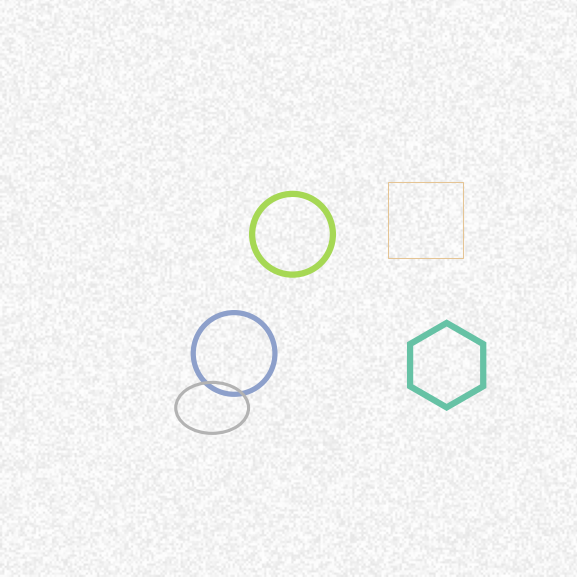[{"shape": "hexagon", "thickness": 3, "radius": 0.37, "center": [0.773, 0.367]}, {"shape": "circle", "thickness": 2.5, "radius": 0.35, "center": [0.405, 0.387]}, {"shape": "circle", "thickness": 3, "radius": 0.35, "center": [0.507, 0.594]}, {"shape": "square", "thickness": 0.5, "radius": 0.33, "center": [0.737, 0.618]}, {"shape": "oval", "thickness": 1.5, "radius": 0.32, "center": [0.367, 0.293]}]